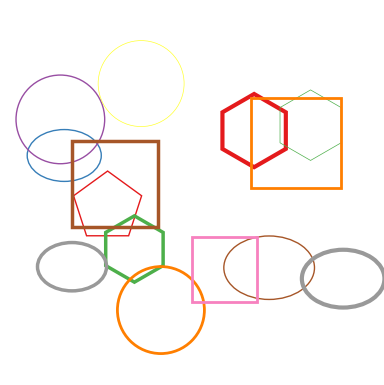[{"shape": "pentagon", "thickness": 1, "radius": 0.46, "center": [0.279, 0.463]}, {"shape": "hexagon", "thickness": 3, "radius": 0.48, "center": [0.66, 0.661]}, {"shape": "oval", "thickness": 1, "radius": 0.48, "center": [0.167, 0.596]}, {"shape": "hexagon", "thickness": 2.5, "radius": 0.43, "center": [0.349, 0.353]}, {"shape": "hexagon", "thickness": 0.5, "radius": 0.46, "center": [0.807, 0.675]}, {"shape": "circle", "thickness": 1, "radius": 0.58, "center": [0.157, 0.69]}, {"shape": "square", "thickness": 2, "radius": 0.58, "center": [0.768, 0.63]}, {"shape": "circle", "thickness": 2, "radius": 0.56, "center": [0.418, 0.195]}, {"shape": "circle", "thickness": 0.5, "radius": 0.56, "center": [0.367, 0.783]}, {"shape": "square", "thickness": 2.5, "radius": 0.56, "center": [0.299, 0.521]}, {"shape": "oval", "thickness": 1, "radius": 0.59, "center": [0.699, 0.305]}, {"shape": "square", "thickness": 2, "radius": 0.42, "center": [0.583, 0.299]}, {"shape": "oval", "thickness": 3, "radius": 0.54, "center": [0.891, 0.276]}, {"shape": "oval", "thickness": 2.5, "radius": 0.45, "center": [0.187, 0.307]}]